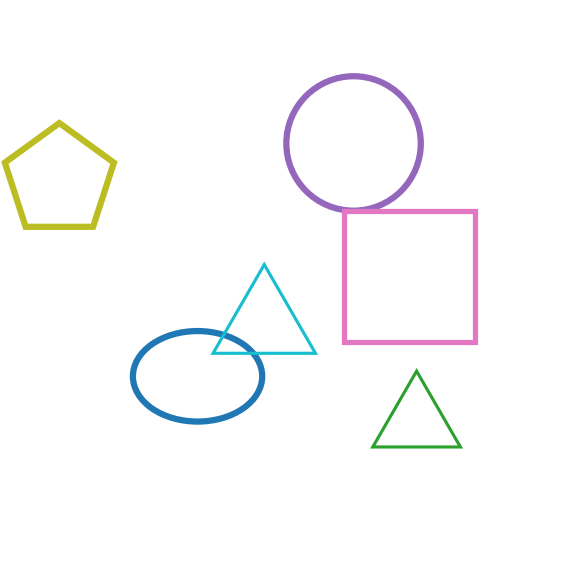[{"shape": "oval", "thickness": 3, "radius": 0.56, "center": [0.342, 0.348]}, {"shape": "triangle", "thickness": 1.5, "radius": 0.44, "center": [0.721, 0.269]}, {"shape": "circle", "thickness": 3, "radius": 0.58, "center": [0.612, 0.751]}, {"shape": "square", "thickness": 2.5, "radius": 0.57, "center": [0.709, 0.52]}, {"shape": "pentagon", "thickness": 3, "radius": 0.5, "center": [0.103, 0.687]}, {"shape": "triangle", "thickness": 1.5, "radius": 0.51, "center": [0.458, 0.439]}]